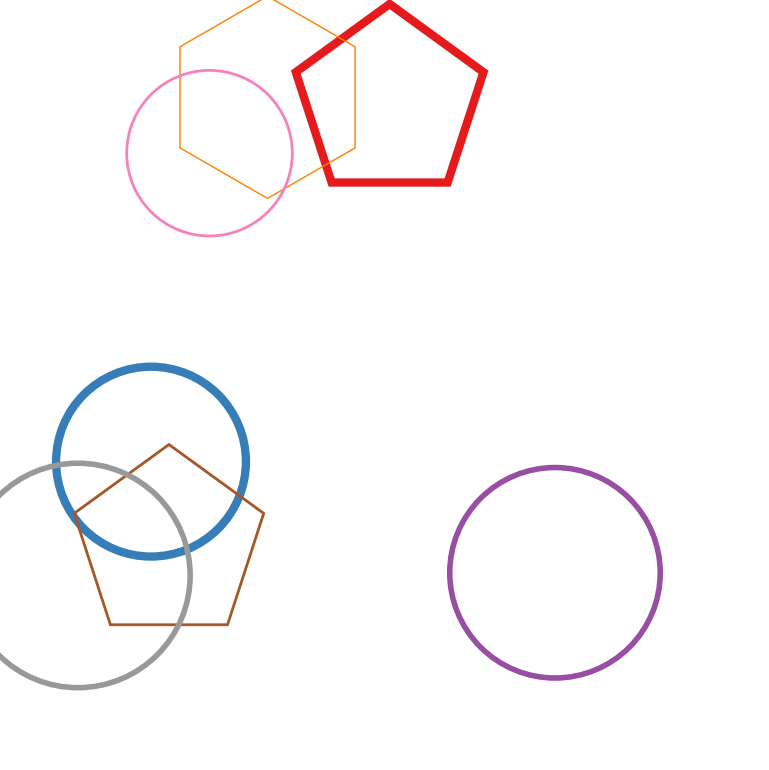[{"shape": "pentagon", "thickness": 3, "radius": 0.64, "center": [0.506, 0.867]}, {"shape": "circle", "thickness": 3, "radius": 0.62, "center": [0.196, 0.4]}, {"shape": "circle", "thickness": 2, "radius": 0.68, "center": [0.721, 0.256]}, {"shape": "hexagon", "thickness": 0.5, "radius": 0.66, "center": [0.347, 0.874]}, {"shape": "pentagon", "thickness": 1, "radius": 0.65, "center": [0.219, 0.293]}, {"shape": "circle", "thickness": 1, "radius": 0.54, "center": [0.272, 0.801]}, {"shape": "circle", "thickness": 2, "radius": 0.73, "center": [0.101, 0.253]}]